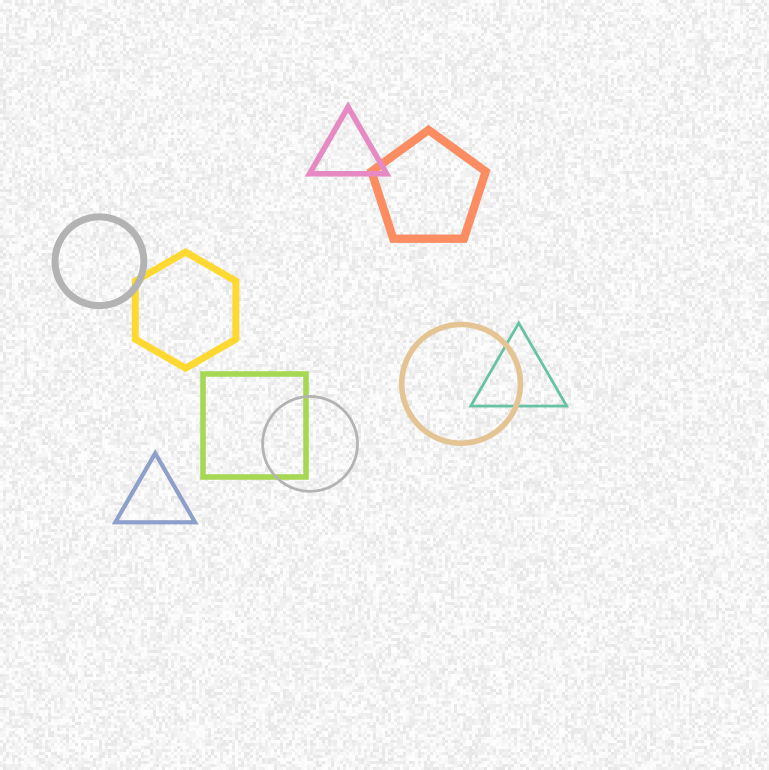[{"shape": "triangle", "thickness": 1, "radius": 0.36, "center": [0.674, 0.509]}, {"shape": "pentagon", "thickness": 3, "radius": 0.39, "center": [0.557, 0.753]}, {"shape": "triangle", "thickness": 1.5, "radius": 0.3, "center": [0.202, 0.352]}, {"shape": "triangle", "thickness": 2, "radius": 0.29, "center": [0.452, 0.803]}, {"shape": "square", "thickness": 2, "radius": 0.33, "center": [0.33, 0.448]}, {"shape": "hexagon", "thickness": 2.5, "radius": 0.38, "center": [0.241, 0.597]}, {"shape": "circle", "thickness": 2, "radius": 0.39, "center": [0.599, 0.502]}, {"shape": "circle", "thickness": 2.5, "radius": 0.29, "center": [0.129, 0.661]}, {"shape": "circle", "thickness": 1, "radius": 0.31, "center": [0.403, 0.424]}]